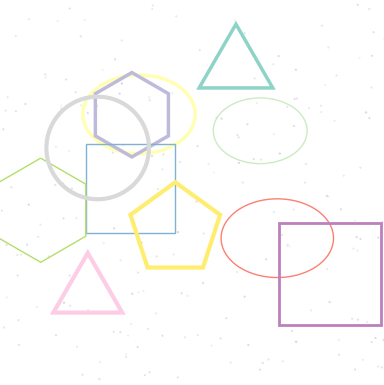[{"shape": "triangle", "thickness": 2.5, "radius": 0.55, "center": [0.613, 0.827]}, {"shape": "oval", "thickness": 2.5, "radius": 0.73, "center": [0.361, 0.703]}, {"shape": "hexagon", "thickness": 2.5, "radius": 0.55, "center": [0.343, 0.702]}, {"shape": "oval", "thickness": 1, "radius": 0.73, "center": [0.72, 0.381]}, {"shape": "square", "thickness": 1, "radius": 0.58, "center": [0.338, 0.509]}, {"shape": "hexagon", "thickness": 1, "radius": 0.68, "center": [0.106, 0.454]}, {"shape": "triangle", "thickness": 3, "radius": 0.52, "center": [0.228, 0.24]}, {"shape": "circle", "thickness": 3, "radius": 0.67, "center": [0.254, 0.616]}, {"shape": "square", "thickness": 2, "radius": 0.66, "center": [0.856, 0.288]}, {"shape": "oval", "thickness": 1, "radius": 0.61, "center": [0.676, 0.66]}, {"shape": "pentagon", "thickness": 3, "radius": 0.61, "center": [0.455, 0.404]}]